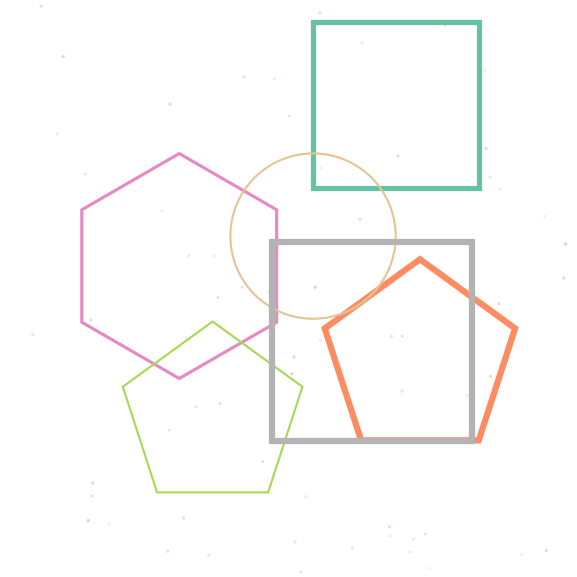[{"shape": "square", "thickness": 2.5, "radius": 0.72, "center": [0.686, 0.817]}, {"shape": "pentagon", "thickness": 3, "radius": 0.87, "center": [0.727, 0.377]}, {"shape": "hexagon", "thickness": 1.5, "radius": 0.97, "center": [0.31, 0.538]}, {"shape": "pentagon", "thickness": 1, "radius": 0.82, "center": [0.368, 0.279]}, {"shape": "circle", "thickness": 1, "radius": 0.72, "center": [0.542, 0.59]}, {"shape": "square", "thickness": 3, "radius": 0.86, "center": [0.644, 0.408]}]